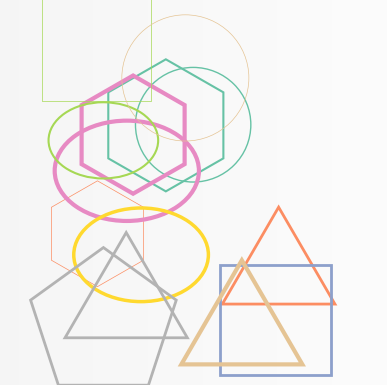[{"shape": "hexagon", "thickness": 1.5, "radius": 0.86, "center": [0.428, 0.674]}, {"shape": "circle", "thickness": 1, "radius": 0.74, "center": [0.498, 0.676]}, {"shape": "hexagon", "thickness": 0.5, "radius": 0.69, "center": [0.252, 0.393]}, {"shape": "triangle", "thickness": 2, "radius": 0.84, "center": [0.719, 0.294]}, {"shape": "square", "thickness": 2, "radius": 0.72, "center": [0.711, 0.169]}, {"shape": "hexagon", "thickness": 3, "radius": 0.77, "center": [0.344, 0.65]}, {"shape": "oval", "thickness": 3, "radius": 0.93, "center": [0.327, 0.556]}, {"shape": "square", "thickness": 0.5, "radius": 0.7, "center": [0.249, 0.878]}, {"shape": "oval", "thickness": 1.5, "radius": 0.71, "center": [0.267, 0.635]}, {"shape": "oval", "thickness": 2.5, "radius": 0.87, "center": [0.364, 0.338]}, {"shape": "triangle", "thickness": 3, "radius": 0.9, "center": [0.624, 0.144]}, {"shape": "circle", "thickness": 0.5, "radius": 0.82, "center": [0.478, 0.798]}, {"shape": "pentagon", "thickness": 2, "radius": 0.99, "center": [0.267, 0.159]}, {"shape": "triangle", "thickness": 2, "radius": 0.91, "center": [0.326, 0.214]}]